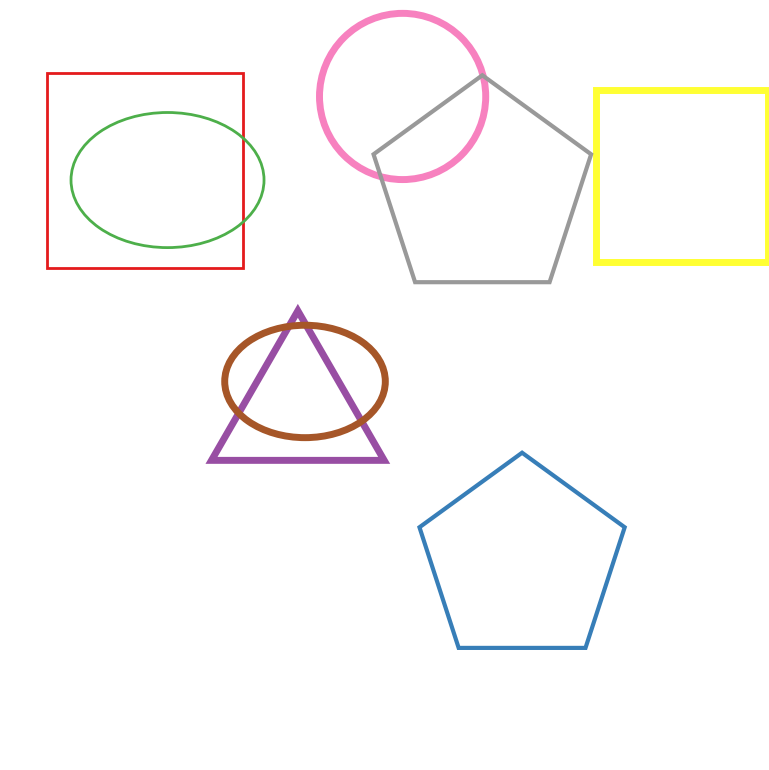[{"shape": "square", "thickness": 1, "radius": 0.63, "center": [0.188, 0.778]}, {"shape": "pentagon", "thickness": 1.5, "radius": 0.7, "center": [0.678, 0.272]}, {"shape": "oval", "thickness": 1, "radius": 0.63, "center": [0.218, 0.766]}, {"shape": "triangle", "thickness": 2.5, "radius": 0.65, "center": [0.387, 0.467]}, {"shape": "square", "thickness": 2.5, "radius": 0.56, "center": [0.885, 0.771]}, {"shape": "oval", "thickness": 2.5, "radius": 0.52, "center": [0.396, 0.505]}, {"shape": "circle", "thickness": 2.5, "radius": 0.54, "center": [0.523, 0.875]}, {"shape": "pentagon", "thickness": 1.5, "radius": 0.74, "center": [0.626, 0.754]}]